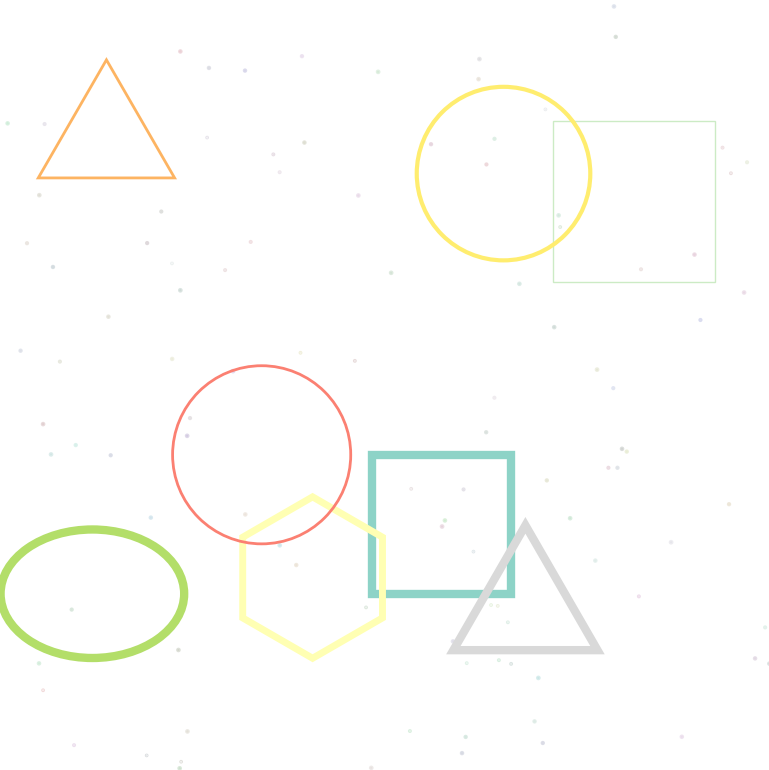[{"shape": "square", "thickness": 3, "radius": 0.45, "center": [0.574, 0.319]}, {"shape": "hexagon", "thickness": 2.5, "radius": 0.52, "center": [0.406, 0.25]}, {"shape": "circle", "thickness": 1, "radius": 0.58, "center": [0.34, 0.409]}, {"shape": "triangle", "thickness": 1, "radius": 0.51, "center": [0.138, 0.82]}, {"shape": "oval", "thickness": 3, "radius": 0.6, "center": [0.12, 0.229]}, {"shape": "triangle", "thickness": 3, "radius": 0.54, "center": [0.682, 0.21]}, {"shape": "square", "thickness": 0.5, "radius": 0.52, "center": [0.824, 0.739]}, {"shape": "circle", "thickness": 1.5, "radius": 0.56, "center": [0.654, 0.775]}]